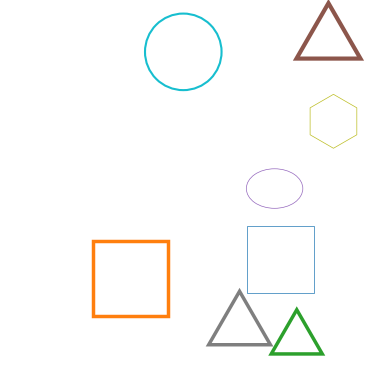[{"shape": "square", "thickness": 0.5, "radius": 0.44, "center": [0.729, 0.326]}, {"shape": "square", "thickness": 2.5, "radius": 0.49, "center": [0.338, 0.276]}, {"shape": "triangle", "thickness": 2.5, "radius": 0.38, "center": [0.771, 0.119]}, {"shape": "oval", "thickness": 0.5, "radius": 0.37, "center": [0.713, 0.51]}, {"shape": "triangle", "thickness": 3, "radius": 0.48, "center": [0.853, 0.896]}, {"shape": "triangle", "thickness": 2.5, "radius": 0.46, "center": [0.622, 0.151]}, {"shape": "hexagon", "thickness": 0.5, "radius": 0.35, "center": [0.866, 0.685]}, {"shape": "circle", "thickness": 1.5, "radius": 0.5, "center": [0.476, 0.865]}]